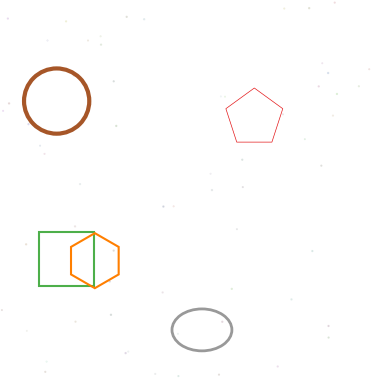[{"shape": "pentagon", "thickness": 0.5, "radius": 0.39, "center": [0.661, 0.694]}, {"shape": "square", "thickness": 1.5, "radius": 0.35, "center": [0.172, 0.327]}, {"shape": "hexagon", "thickness": 1.5, "radius": 0.36, "center": [0.246, 0.323]}, {"shape": "circle", "thickness": 3, "radius": 0.42, "center": [0.147, 0.738]}, {"shape": "oval", "thickness": 2, "radius": 0.39, "center": [0.525, 0.143]}]